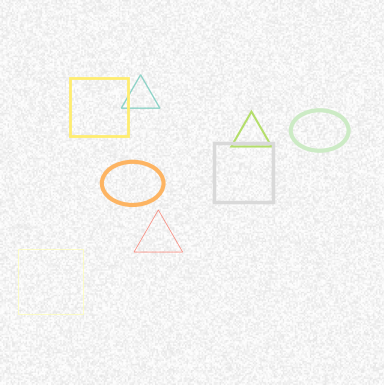[{"shape": "triangle", "thickness": 1, "radius": 0.29, "center": [0.365, 0.748]}, {"shape": "square", "thickness": 0.5, "radius": 0.42, "center": [0.132, 0.269]}, {"shape": "triangle", "thickness": 0.5, "radius": 0.36, "center": [0.411, 0.382]}, {"shape": "oval", "thickness": 3, "radius": 0.4, "center": [0.345, 0.524]}, {"shape": "triangle", "thickness": 1.5, "radius": 0.3, "center": [0.653, 0.65]}, {"shape": "square", "thickness": 2.5, "radius": 0.38, "center": [0.632, 0.553]}, {"shape": "oval", "thickness": 3, "radius": 0.38, "center": [0.83, 0.661]}, {"shape": "square", "thickness": 2, "radius": 0.38, "center": [0.257, 0.722]}]